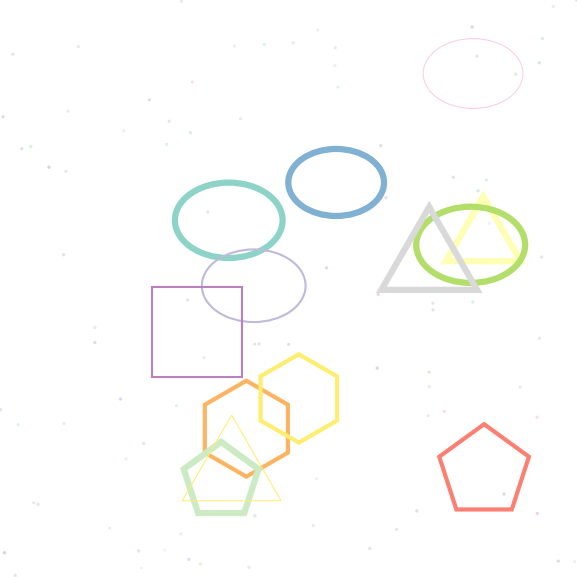[{"shape": "oval", "thickness": 3, "radius": 0.47, "center": [0.396, 0.618]}, {"shape": "triangle", "thickness": 3, "radius": 0.37, "center": [0.837, 0.584]}, {"shape": "oval", "thickness": 1, "radius": 0.45, "center": [0.439, 0.504]}, {"shape": "pentagon", "thickness": 2, "radius": 0.41, "center": [0.838, 0.183]}, {"shape": "oval", "thickness": 3, "radius": 0.41, "center": [0.582, 0.683]}, {"shape": "hexagon", "thickness": 2, "radius": 0.42, "center": [0.427, 0.257]}, {"shape": "oval", "thickness": 3, "radius": 0.47, "center": [0.815, 0.575]}, {"shape": "oval", "thickness": 0.5, "radius": 0.43, "center": [0.819, 0.872]}, {"shape": "triangle", "thickness": 3, "radius": 0.48, "center": [0.743, 0.545]}, {"shape": "square", "thickness": 1, "radius": 0.39, "center": [0.342, 0.425]}, {"shape": "pentagon", "thickness": 3, "radius": 0.34, "center": [0.383, 0.166]}, {"shape": "hexagon", "thickness": 2, "radius": 0.38, "center": [0.517, 0.309]}, {"shape": "triangle", "thickness": 0.5, "radius": 0.49, "center": [0.401, 0.181]}]